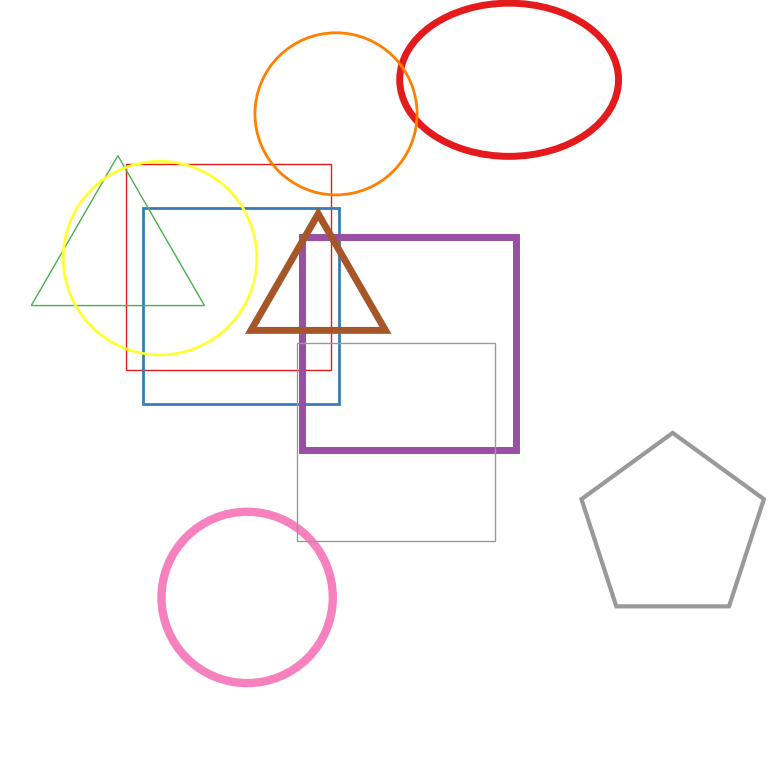[{"shape": "square", "thickness": 0.5, "radius": 0.67, "center": [0.297, 0.653]}, {"shape": "oval", "thickness": 2.5, "radius": 0.71, "center": [0.661, 0.896]}, {"shape": "square", "thickness": 1, "radius": 0.64, "center": [0.313, 0.603]}, {"shape": "triangle", "thickness": 0.5, "radius": 0.65, "center": [0.153, 0.668]}, {"shape": "square", "thickness": 2.5, "radius": 0.69, "center": [0.531, 0.554]}, {"shape": "circle", "thickness": 1, "radius": 0.53, "center": [0.436, 0.852]}, {"shape": "circle", "thickness": 1, "radius": 0.63, "center": [0.208, 0.665]}, {"shape": "triangle", "thickness": 2.5, "radius": 0.5, "center": [0.413, 0.621]}, {"shape": "circle", "thickness": 3, "radius": 0.56, "center": [0.321, 0.224]}, {"shape": "square", "thickness": 0.5, "radius": 0.64, "center": [0.515, 0.426]}, {"shape": "pentagon", "thickness": 1.5, "radius": 0.62, "center": [0.874, 0.313]}]